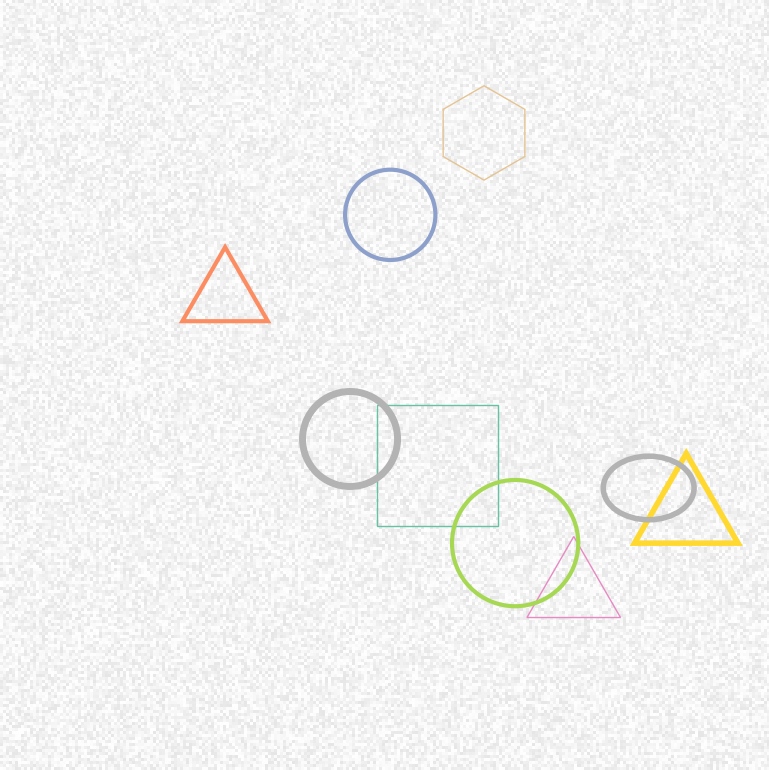[{"shape": "square", "thickness": 0.5, "radius": 0.39, "center": [0.568, 0.395]}, {"shape": "triangle", "thickness": 1.5, "radius": 0.32, "center": [0.292, 0.615]}, {"shape": "circle", "thickness": 1.5, "radius": 0.29, "center": [0.507, 0.721]}, {"shape": "triangle", "thickness": 0.5, "radius": 0.35, "center": [0.745, 0.233]}, {"shape": "circle", "thickness": 1.5, "radius": 0.41, "center": [0.669, 0.295]}, {"shape": "triangle", "thickness": 2, "radius": 0.39, "center": [0.891, 0.333]}, {"shape": "hexagon", "thickness": 0.5, "radius": 0.31, "center": [0.629, 0.827]}, {"shape": "circle", "thickness": 2.5, "radius": 0.31, "center": [0.455, 0.43]}, {"shape": "oval", "thickness": 2, "radius": 0.29, "center": [0.842, 0.366]}]